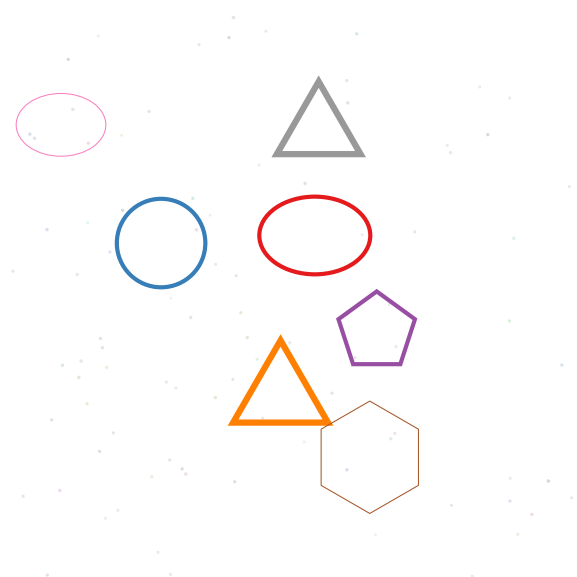[{"shape": "oval", "thickness": 2, "radius": 0.48, "center": [0.545, 0.591]}, {"shape": "circle", "thickness": 2, "radius": 0.38, "center": [0.279, 0.578]}, {"shape": "pentagon", "thickness": 2, "radius": 0.35, "center": [0.652, 0.425]}, {"shape": "triangle", "thickness": 3, "radius": 0.47, "center": [0.486, 0.315]}, {"shape": "hexagon", "thickness": 0.5, "radius": 0.49, "center": [0.64, 0.207]}, {"shape": "oval", "thickness": 0.5, "radius": 0.39, "center": [0.106, 0.783]}, {"shape": "triangle", "thickness": 3, "radius": 0.42, "center": [0.552, 0.774]}]